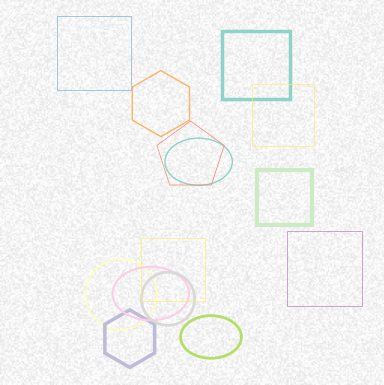[{"shape": "oval", "thickness": 1, "radius": 0.44, "center": [0.516, 0.58]}, {"shape": "square", "thickness": 2.5, "radius": 0.44, "center": [0.665, 0.831]}, {"shape": "circle", "thickness": 1, "radius": 0.46, "center": [0.315, 0.236]}, {"shape": "hexagon", "thickness": 2.5, "radius": 0.37, "center": [0.337, 0.12]}, {"shape": "pentagon", "thickness": 0.5, "radius": 0.46, "center": [0.495, 0.594]}, {"shape": "square", "thickness": 0.5, "radius": 0.48, "center": [0.243, 0.863]}, {"shape": "hexagon", "thickness": 1, "radius": 0.43, "center": [0.418, 0.731]}, {"shape": "oval", "thickness": 2, "radius": 0.4, "center": [0.548, 0.125]}, {"shape": "oval", "thickness": 1.5, "radius": 0.5, "center": [0.392, 0.238]}, {"shape": "circle", "thickness": 2, "radius": 0.35, "center": [0.436, 0.224]}, {"shape": "square", "thickness": 0.5, "radius": 0.49, "center": [0.844, 0.303]}, {"shape": "square", "thickness": 3, "radius": 0.36, "center": [0.739, 0.486]}, {"shape": "square", "thickness": 0.5, "radius": 0.41, "center": [0.449, 0.3]}, {"shape": "square", "thickness": 0.5, "radius": 0.4, "center": [0.735, 0.702]}]